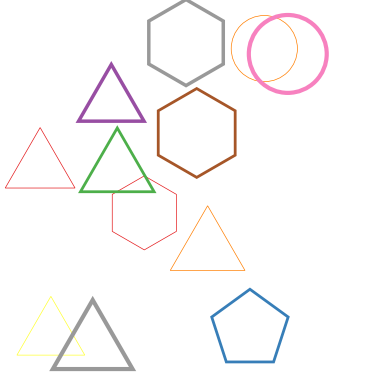[{"shape": "triangle", "thickness": 0.5, "radius": 0.52, "center": [0.104, 0.564]}, {"shape": "hexagon", "thickness": 0.5, "radius": 0.48, "center": [0.375, 0.447]}, {"shape": "pentagon", "thickness": 2, "radius": 0.52, "center": [0.649, 0.144]}, {"shape": "triangle", "thickness": 2, "radius": 0.55, "center": [0.305, 0.557]}, {"shape": "triangle", "thickness": 2.5, "radius": 0.49, "center": [0.289, 0.734]}, {"shape": "triangle", "thickness": 0.5, "radius": 0.56, "center": [0.539, 0.354]}, {"shape": "circle", "thickness": 0.5, "radius": 0.43, "center": [0.687, 0.874]}, {"shape": "triangle", "thickness": 0.5, "radius": 0.51, "center": [0.132, 0.128]}, {"shape": "hexagon", "thickness": 2, "radius": 0.58, "center": [0.511, 0.655]}, {"shape": "circle", "thickness": 3, "radius": 0.51, "center": [0.747, 0.86]}, {"shape": "triangle", "thickness": 3, "radius": 0.6, "center": [0.241, 0.101]}, {"shape": "hexagon", "thickness": 2.5, "radius": 0.56, "center": [0.483, 0.889]}]